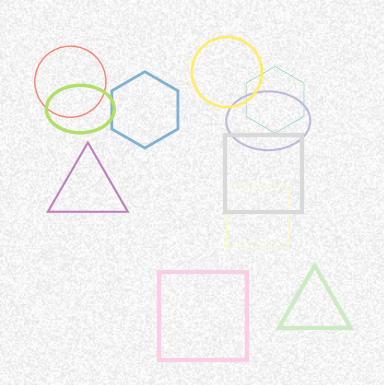[{"shape": "hexagon", "thickness": 0.5, "radius": 0.43, "center": [0.715, 0.741]}, {"shape": "square", "thickness": 0.5, "radius": 0.4, "center": [0.667, 0.438]}, {"shape": "oval", "thickness": 1.5, "radius": 0.55, "center": [0.697, 0.686]}, {"shape": "circle", "thickness": 1, "radius": 0.46, "center": [0.183, 0.788]}, {"shape": "hexagon", "thickness": 2, "radius": 0.5, "center": [0.376, 0.715]}, {"shape": "oval", "thickness": 2.5, "radius": 0.44, "center": [0.209, 0.717]}, {"shape": "square", "thickness": 3, "radius": 0.57, "center": [0.526, 0.179]}, {"shape": "square", "thickness": 3, "radius": 0.5, "center": [0.684, 0.55]}, {"shape": "triangle", "thickness": 1.5, "radius": 0.6, "center": [0.228, 0.51]}, {"shape": "triangle", "thickness": 3, "radius": 0.54, "center": [0.818, 0.202]}, {"shape": "circle", "thickness": 2, "radius": 0.45, "center": [0.589, 0.813]}]